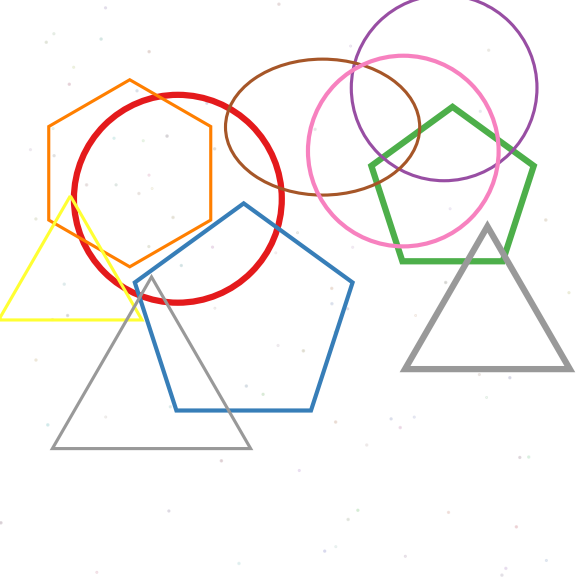[{"shape": "circle", "thickness": 3, "radius": 0.9, "center": [0.308, 0.655]}, {"shape": "pentagon", "thickness": 2, "radius": 0.99, "center": [0.422, 0.449]}, {"shape": "pentagon", "thickness": 3, "radius": 0.74, "center": [0.784, 0.666]}, {"shape": "circle", "thickness": 1.5, "radius": 0.8, "center": [0.769, 0.847]}, {"shape": "hexagon", "thickness": 1.5, "radius": 0.81, "center": [0.225, 0.699]}, {"shape": "triangle", "thickness": 1.5, "radius": 0.72, "center": [0.122, 0.517]}, {"shape": "oval", "thickness": 1.5, "radius": 0.84, "center": [0.559, 0.779]}, {"shape": "circle", "thickness": 2, "radius": 0.83, "center": [0.698, 0.738]}, {"shape": "triangle", "thickness": 3, "radius": 0.82, "center": [0.844, 0.442]}, {"shape": "triangle", "thickness": 1.5, "radius": 0.99, "center": [0.262, 0.321]}]